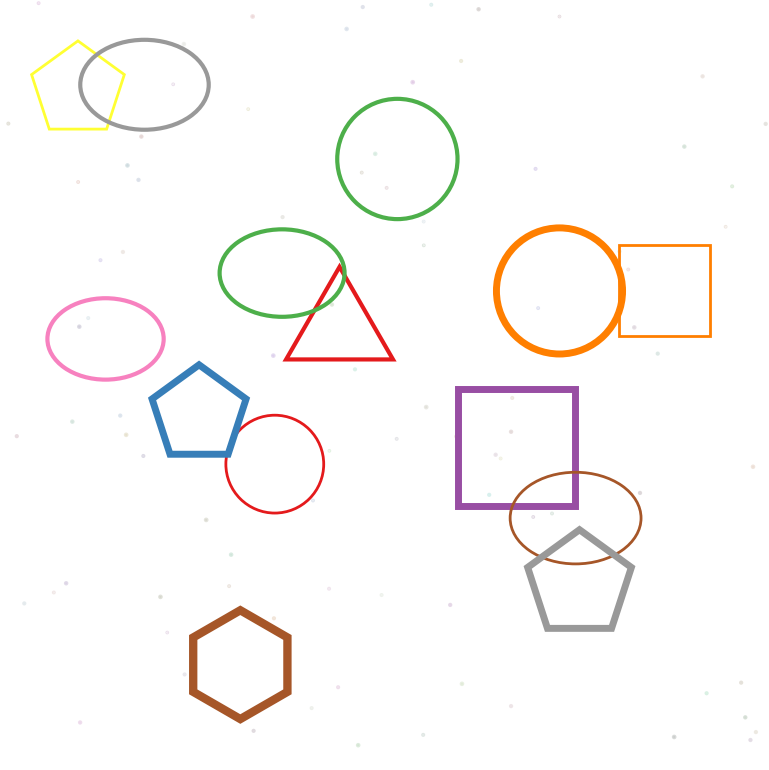[{"shape": "circle", "thickness": 1, "radius": 0.32, "center": [0.357, 0.397]}, {"shape": "triangle", "thickness": 1.5, "radius": 0.4, "center": [0.441, 0.573]}, {"shape": "pentagon", "thickness": 2.5, "radius": 0.32, "center": [0.259, 0.462]}, {"shape": "circle", "thickness": 1.5, "radius": 0.39, "center": [0.516, 0.794]}, {"shape": "oval", "thickness": 1.5, "radius": 0.41, "center": [0.366, 0.645]}, {"shape": "square", "thickness": 2.5, "radius": 0.38, "center": [0.671, 0.419]}, {"shape": "square", "thickness": 1, "radius": 0.3, "center": [0.863, 0.622]}, {"shape": "circle", "thickness": 2.5, "radius": 0.41, "center": [0.727, 0.622]}, {"shape": "pentagon", "thickness": 1, "radius": 0.32, "center": [0.101, 0.884]}, {"shape": "hexagon", "thickness": 3, "radius": 0.35, "center": [0.312, 0.137]}, {"shape": "oval", "thickness": 1, "radius": 0.43, "center": [0.748, 0.327]}, {"shape": "oval", "thickness": 1.5, "radius": 0.38, "center": [0.137, 0.56]}, {"shape": "oval", "thickness": 1.5, "radius": 0.42, "center": [0.188, 0.89]}, {"shape": "pentagon", "thickness": 2.5, "radius": 0.35, "center": [0.753, 0.241]}]